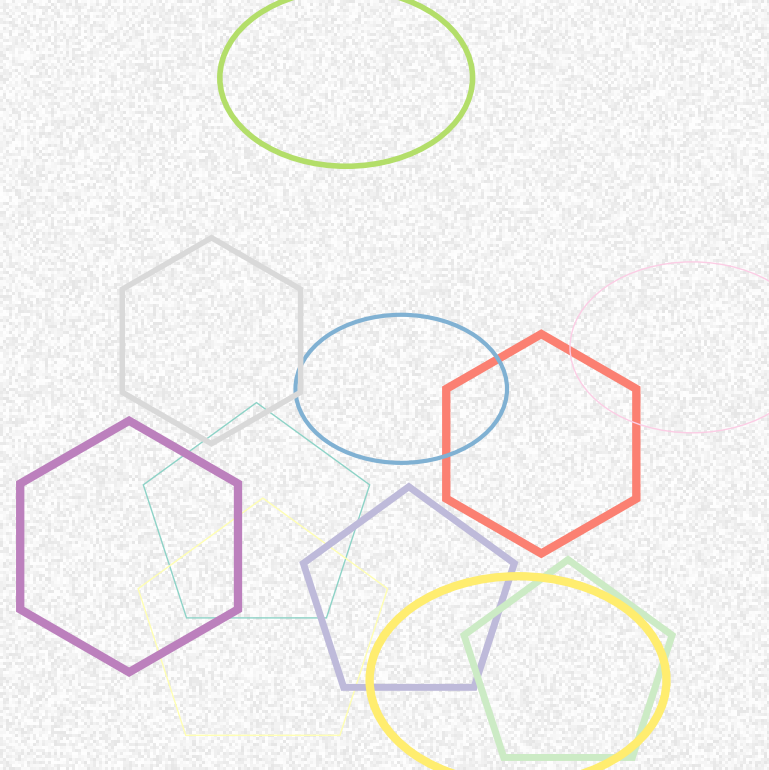[{"shape": "pentagon", "thickness": 0.5, "radius": 0.77, "center": [0.333, 0.323]}, {"shape": "pentagon", "thickness": 0.5, "radius": 0.85, "center": [0.341, 0.183]}, {"shape": "pentagon", "thickness": 2.5, "radius": 0.72, "center": [0.531, 0.224]}, {"shape": "hexagon", "thickness": 3, "radius": 0.71, "center": [0.703, 0.424]}, {"shape": "oval", "thickness": 1.5, "radius": 0.69, "center": [0.521, 0.495]}, {"shape": "oval", "thickness": 2, "radius": 0.82, "center": [0.45, 0.899]}, {"shape": "oval", "thickness": 0.5, "radius": 0.79, "center": [0.899, 0.549]}, {"shape": "hexagon", "thickness": 2, "radius": 0.67, "center": [0.275, 0.557]}, {"shape": "hexagon", "thickness": 3, "radius": 0.82, "center": [0.168, 0.29]}, {"shape": "pentagon", "thickness": 2.5, "radius": 0.71, "center": [0.738, 0.131]}, {"shape": "oval", "thickness": 3, "radius": 0.96, "center": [0.673, 0.117]}]